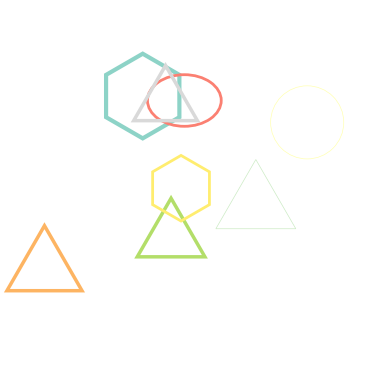[{"shape": "hexagon", "thickness": 3, "radius": 0.55, "center": [0.371, 0.751]}, {"shape": "circle", "thickness": 0.5, "radius": 0.47, "center": [0.798, 0.682]}, {"shape": "oval", "thickness": 2, "radius": 0.48, "center": [0.479, 0.739]}, {"shape": "triangle", "thickness": 2.5, "radius": 0.56, "center": [0.115, 0.301]}, {"shape": "triangle", "thickness": 2.5, "radius": 0.51, "center": [0.444, 0.384]}, {"shape": "triangle", "thickness": 2.5, "radius": 0.48, "center": [0.43, 0.734]}, {"shape": "triangle", "thickness": 0.5, "radius": 0.6, "center": [0.664, 0.466]}, {"shape": "hexagon", "thickness": 2, "radius": 0.43, "center": [0.47, 0.511]}]